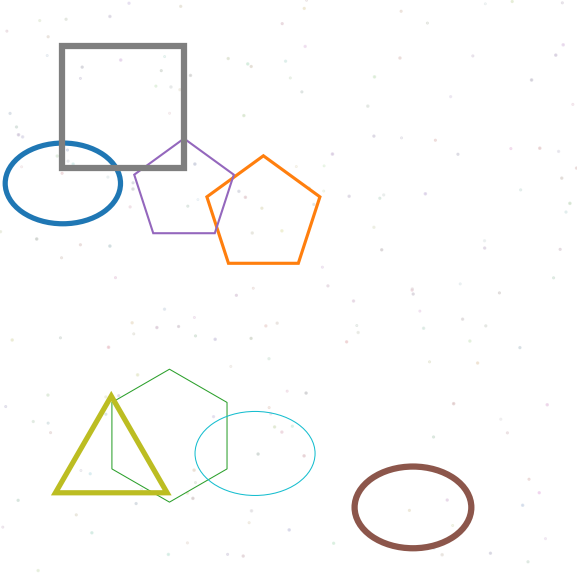[{"shape": "oval", "thickness": 2.5, "radius": 0.5, "center": [0.109, 0.682]}, {"shape": "pentagon", "thickness": 1.5, "radius": 0.51, "center": [0.456, 0.626]}, {"shape": "hexagon", "thickness": 0.5, "radius": 0.58, "center": [0.293, 0.245]}, {"shape": "pentagon", "thickness": 1, "radius": 0.45, "center": [0.319, 0.669]}, {"shape": "oval", "thickness": 3, "radius": 0.51, "center": [0.715, 0.121]}, {"shape": "square", "thickness": 3, "radius": 0.53, "center": [0.213, 0.813]}, {"shape": "triangle", "thickness": 2.5, "radius": 0.56, "center": [0.193, 0.202]}, {"shape": "oval", "thickness": 0.5, "radius": 0.52, "center": [0.442, 0.214]}]